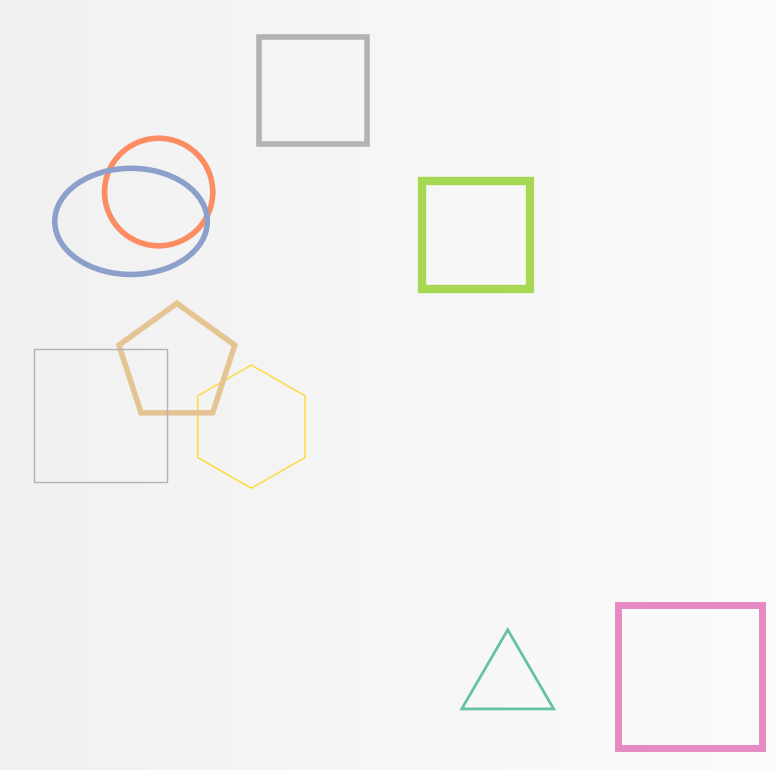[{"shape": "triangle", "thickness": 1, "radius": 0.34, "center": [0.655, 0.114]}, {"shape": "circle", "thickness": 2, "radius": 0.35, "center": [0.205, 0.751]}, {"shape": "oval", "thickness": 2, "radius": 0.49, "center": [0.169, 0.712]}, {"shape": "square", "thickness": 2.5, "radius": 0.46, "center": [0.891, 0.122]}, {"shape": "square", "thickness": 3, "radius": 0.35, "center": [0.614, 0.695]}, {"shape": "hexagon", "thickness": 0.5, "radius": 0.4, "center": [0.324, 0.446]}, {"shape": "pentagon", "thickness": 2, "radius": 0.39, "center": [0.228, 0.527]}, {"shape": "square", "thickness": 2, "radius": 0.35, "center": [0.404, 0.883]}, {"shape": "square", "thickness": 0.5, "radius": 0.43, "center": [0.13, 0.46]}]